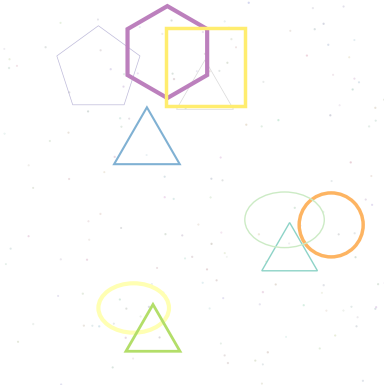[{"shape": "triangle", "thickness": 1, "radius": 0.42, "center": [0.752, 0.338]}, {"shape": "oval", "thickness": 3, "radius": 0.46, "center": [0.347, 0.2]}, {"shape": "pentagon", "thickness": 0.5, "radius": 0.57, "center": [0.256, 0.82]}, {"shape": "triangle", "thickness": 1.5, "radius": 0.49, "center": [0.382, 0.623]}, {"shape": "circle", "thickness": 2.5, "radius": 0.42, "center": [0.86, 0.416]}, {"shape": "triangle", "thickness": 2, "radius": 0.41, "center": [0.397, 0.128]}, {"shape": "triangle", "thickness": 0.5, "radius": 0.43, "center": [0.532, 0.759]}, {"shape": "hexagon", "thickness": 3, "radius": 0.6, "center": [0.435, 0.865]}, {"shape": "oval", "thickness": 1, "radius": 0.52, "center": [0.739, 0.429]}, {"shape": "square", "thickness": 2.5, "radius": 0.51, "center": [0.534, 0.826]}]